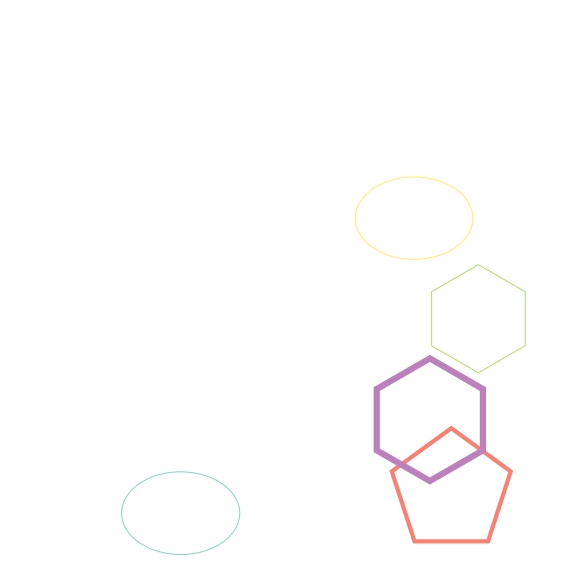[{"shape": "oval", "thickness": 0.5, "radius": 0.51, "center": [0.313, 0.111]}, {"shape": "pentagon", "thickness": 2, "radius": 0.54, "center": [0.781, 0.149]}, {"shape": "hexagon", "thickness": 0.5, "radius": 0.47, "center": [0.828, 0.447]}, {"shape": "hexagon", "thickness": 3, "radius": 0.53, "center": [0.744, 0.272]}, {"shape": "oval", "thickness": 0.5, "radius": 0.51, "center": [0.717, 0.621]}]